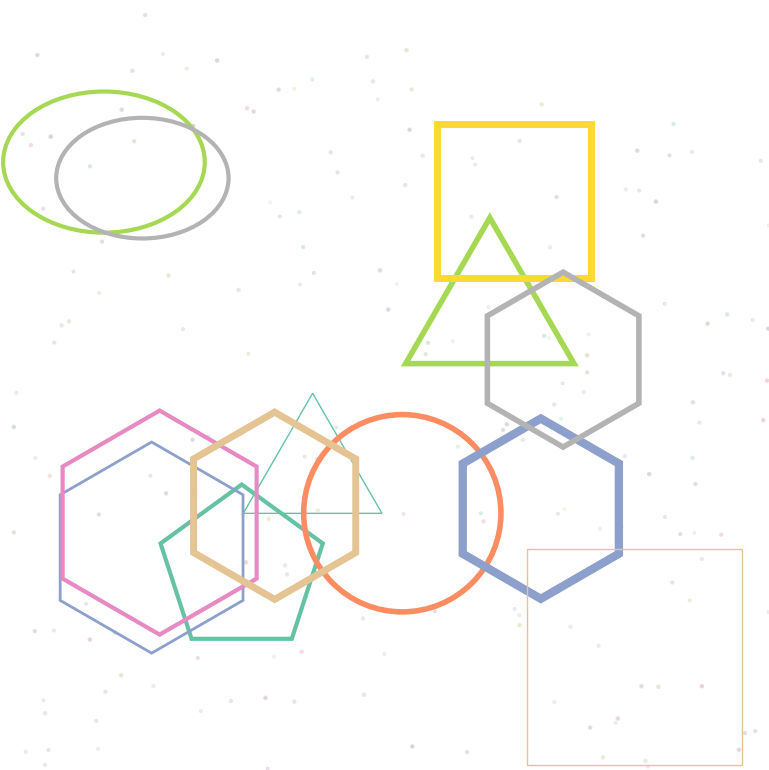[{"shape": "pentagon", "thickness": 1.5, "radius": 0.55, "center": [0.314, 0.26]}, {"shape": "triangle", "thickness": 0.5, "radius": 0.52, "center": [0.406, 0.385]}, {"shape": "circle", "thickness": 2, "radius": 0.64, "center": [0.522, 0.333]}, {"shape": "hexagon", "thickness": 3, "radius": 0.59, "center": [0.702, 0.339]}, {"shape": "hexagon", "thickness": 1, "radius": 0.69, "center": [0.197, 0.289]}, {"shape": "hexagon", "thickness": 1.5, "radius": 0.73, "center": [0.207, 0.321]}, {"shape": "triangle", "thickness": 2, "radius": 0.63, "center": [0.636, 0.591]}, {"shape": "oval", "thickness": 1.5, "radius": 0.65, "center": [0.135, 0.79]}, {"shape": "square", "thickness": 2.5, "radius": 0.5, "center": [0.667, 0.739]}, {"shape": "square", "thickness": 0.5, "radius": 0.7, "center": [0.824, 0.147]}, {"shape": "hexagon", "thickness": 2.5, "radius": 0.61, "center": [0.357, 0.343]}, {"shape": "oval", "thickness": 1.5, "radius": 0.56, "center": [0.185, 0.769]}, {"shape": "hexagon", "thickness": 2, "radius": 0.57, "center": [0.731, 0.533]}]